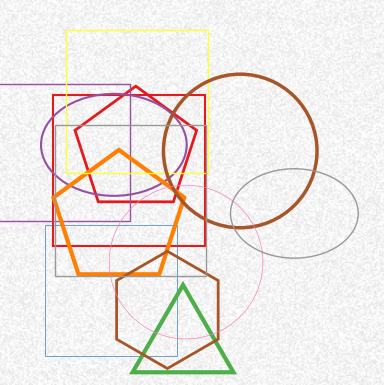[{"shape": "square", "thickness": 1.5, "radius": 0.98, "center": [0.335, 0.558]}, {"shape": "pentagon", "thickness": 2, "radius": 0.83, "center": [0.353, 0.61]}, {"shape": "square", "thickness": 0.5, "radius": 0.85, "center": [0.288, 0.245]}, {"shape": "triangle", "thickness": 3, "radius": 0.76, "center": [0.475, 0.109]}, {"shape": "oval", "thickness": 1.5, "radius": 0.95, "center": [0.296, 0.624]}, {"shape": "square", "thickness": 1, "radius": 0.89, "center": [0.158, 0.605]}, {"shape": "pentagon", "thickness": 3, "radius": 0.89, "center": [0.309, 0.432]}, {"shape": "square", "thickness": 1, "radius": 0.93, "center": [0.356, 0.736]}, {"shape": "circle", "thickness": 2.5, "radius": 1.0, "center": [0.624, 0.608]}, {"shape": "hexagon", "thickness": 2, "radius": 0.76, "center": [0.435, 0.195]}, {"shape": "circle", "thickness": 0.5, "radius": 1.0, "center": [0.483, 0.319]}, {"shape": "oval", "thickness": 1, "radius": 0.83, "center": [0.765, 0.446]}, {"shape": "square", "thickness": 1, "radius": 0.98, "center": [0.338, 0.478]}]